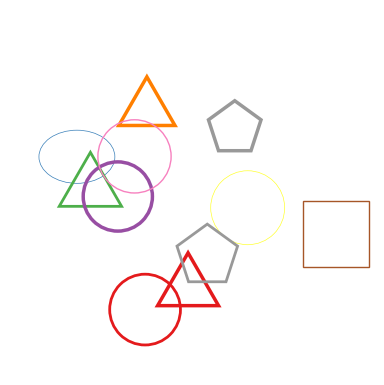[{"shape": "triangle", "thickness": 2.5, "radius": 0.46, "center": [0.488, 0.252]}, {"shape": "circle", "thickness": 2, "radius": 0.46, "center": [0.377, 0.196]}, {"shape": "oval", "thickness": 0.5, "radius": 0.49, "center": [0.2, 0.593]}, {"shape": "triangle", "thickness": 2, "radius": 0.47, "center": [0.235, 0.511]}, {"shape": "circle", "thickness": 2.5, "radius": 0.45, "center": [0.306, 0.49]}, {"shape": "triangle", "thickness": 2.5, "radius": 0.42, "center": [0.382, 0.716]}, {"shape": "circle", "thickness": 0.5, "radius": 0.48, "center": [0.643, 0.46]}, {"shape": "square", "thickness": 1, "radius": 0.43, "center": [0.872, 0.391]}, {"shape": "circle", "thickness": 1, "radius": 0.48, "center": [0.349, 0.594]}, {"shape": "pentagon", "thickness": 2, "radius": 0.41, "center": [0.538, 0.335]}, {"shape": "pentagon", "thickness": 2.5, "radius": 0.36, "center": [0.61, 0.667]}]